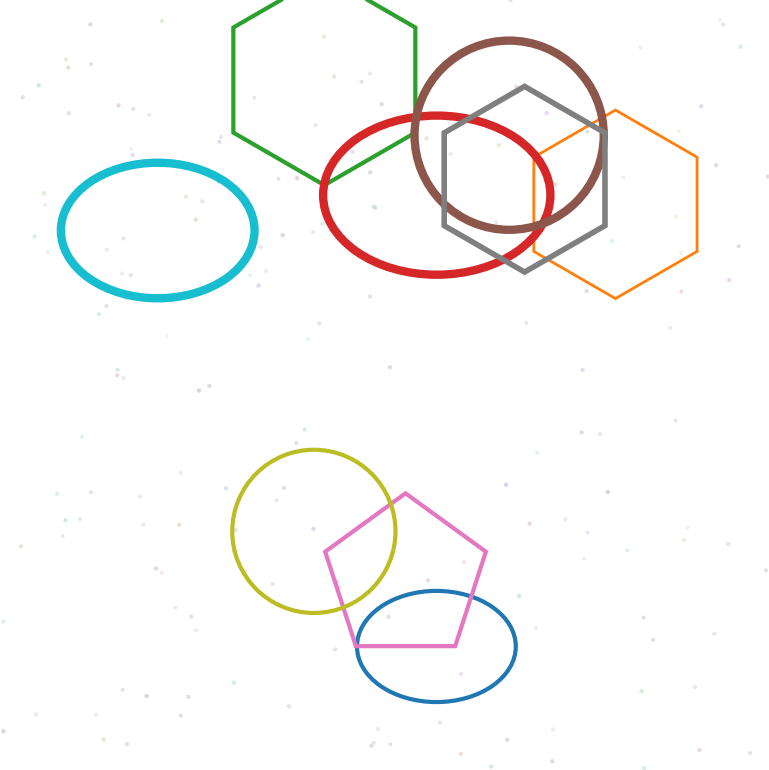[{"shape": "oval", "thickness": 1.5, "radius": 0.52, "center": [0.567, 0.16]}, {"shape": "hexagon", "thickness": 1, "radius": 0.61, "center": [0.799, 0.735]}, {"shape": "hexagon", "thickness": 1.5, "radius": 0.68, "center": [0.421, 0.896]}, {"shape": "oval", "thickness": 3, "radius": 0.74, "center": [0.567, 0.747]}, {"shape": "circle", "thickness": 3, "radius": 0.61, "center": [0.661, 0.824]}, {"shape": "pentagon", "thickness": 1.5, "radius": 0.55, "center": [0.527, 0.25]}, {"shape": "hexagon", "thickness": 2, "radius": 0.6, "center": [0.681, 0.767]}, {"shape": "circle", "thickness": 1.5, "radius": 0.53, "center": [0.408, 0.31]}, {"shape": "oval", "thickness": 3, "radius": 0.63, "center": [0.205, 0.701]}]